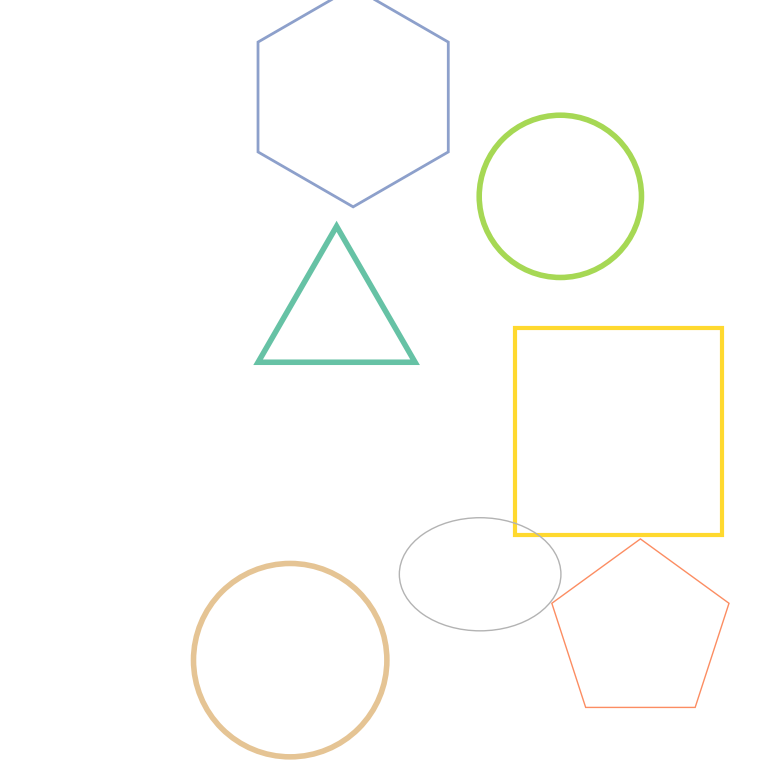[{"shape": "triangle", "thickness": 2, "radius": 0.59, "center": [0.437, 0.588]}, {"shape": "pentagon", "thickness": 0.5, "radius": 0.6, "center": [0.832, 0.179]}, {"shape": "hexagon", "thickness": 1, "radius": 0.71, "center": [0.459, 0.874]}, {"shape": "circle", "thickness": 2, "radius": 0.53, "center": [0.728, 0.745]}, {"shape": "square", "thickness": 1.5, "radius": 0.67, "center": [0.804, 0.44]}, {"shape": "circle", "thickness": 2, "radius": 0.63, "center": [0.377, 0.143]}, {"shape": "oval", "thickness": 0.5, "radius": 0.52, "center": [0.624, 0.254]}]